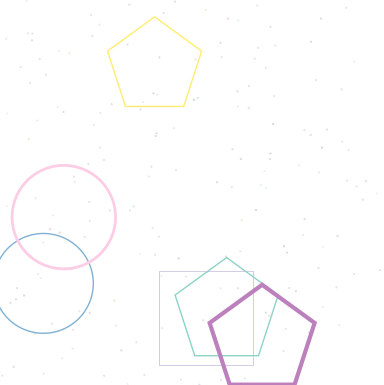[{"shape": "pentagon", "thickness": 1, "radius": 0.7, "center": [0.589, 0.19]}, {"shape": "square", "thickness": 0.5, "radius": 0.61, "center": [0.535, 0.174]}, {"shape": "circle", "thickness": 1, "radius": 0.65, "center": [0.113, 0.264]}, {"shape": "circle", "thickness": 2, "radius": 0.67, "center": [0.166, 0.436]}, {"shape": "pentagon", "thickness": 3, "radius": 0.72, "center": [0.681, 0.117]}, {"shape": "pentagon", "thickness": 1, "radius": 0.64, "center": [0.402, 0.828]}]